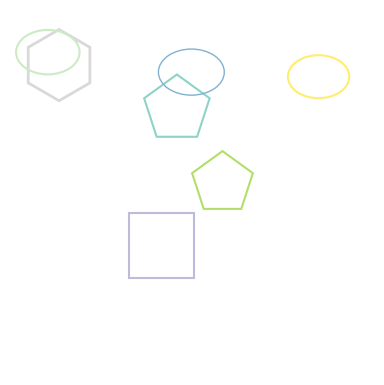[{"shape": "pentagon", "thickness": 1.5, "radius": 0.45, "center": [0.459, 0.717]}, {"shape": "square", "thickness": 1.5, "radius": 0.42, "center": [0.42, 0.362]}, {"shape": "oval", "thickness": 1, "radius": 0.43, "center": [0.497, 0.813]}, {"shape": "pentagon", "thickness": 1.5, "radius": 0.41, "center": [0.578, 0.525]}, {"shape": "hexagon", "thickness": 2, "radius": 0.46, "center": [0.153, 0.831]}, {"shape": "oval", "thickness": 1.5, "radius": 0.41, "center": [0.124, 0.865]}, {"shape": "oval", "thickness": 1.5, "radius": 0.4, "center": [0.827, 0.801]}]